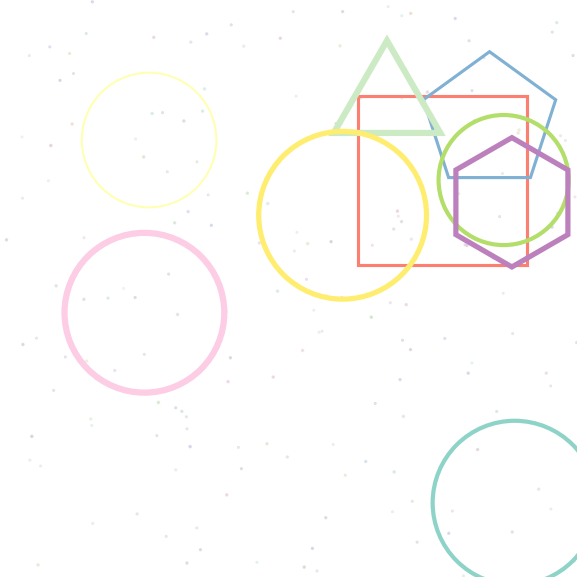[{"shape": "circle", "thickness": 2, "radius": 0.71, "center": [0.891, 0.128]}, {"shape": "circle", "thickness": 1, "radius": 0.58, "center": [0.258, 0.757]}, {"shape": "square", "thickness": 1.5, "radius": 0.73, "center": [0.766, 0.687]}, {"shape": "pentagon", "thickness": 1.5, "radius": 0.6, "center": [0.848, 0.789]}, {"shape": "circle", "thickness": 2, "radius": 0.56, "center": [0.872, 0.687]}, {"shape": "circle", "thickness": 3, "radius": 0.69, "center": [0.25, 0.458]}, {"shape": "hexagon", "thickness": 2.5, "radius": 0.56, "center": [0.886, 0.649]}, {"shape": "triangle", "thickness": 3, "radius": 0.53, "center": [0.67, 0.822]}, {"shape": "circle", "thickness": 2.5, "radius": 0.73, "center": [0.593, 0.626]}]